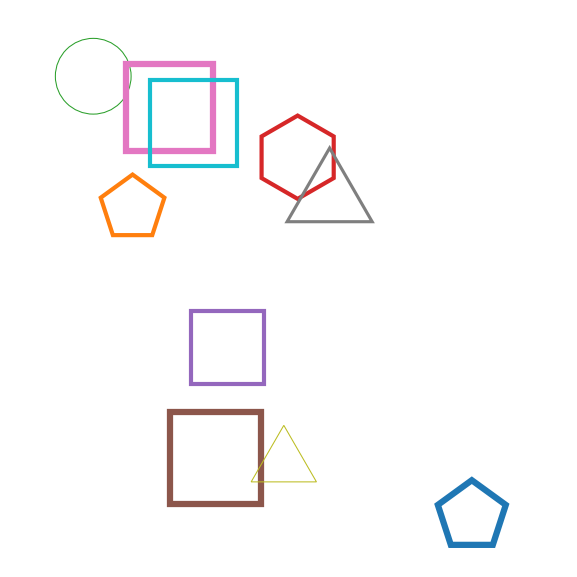[{"shape": "pentagon", "thickness": 3, "radius": 0.31, "center": [0.817, 0.106]}, {"shape": "pentagon", "thickness": 2, "radius": 0.29, "center": [0.23, 0.639]}, {"shape": "circle", "thickness": 0.5, "radius": 0.33, "center": [0.161, 0.867]}, {"shape": "hexagon", "thickness": 2, "radius": 0.36, "center": [0.515, 0.727]}, {"shape": "square", "thickness": 2, "radius": 0.31, "center": [0.394, 0.397]}, {"shape": "square", "thickness": 3, "radius": 0.4, "center": [0.373, 0.206]}, {"shape": "square", "thickness": 3, "radius": 0.38, "center": [0.293, 0.813]}, {"shape": "triangle", "thickness": 1.5, "radius": 0.43, "center": [0.571, 0.658]}, {"shape": "triangle", "thickness": 0.5, "radius": 0.33, "center": [0.491, 0.197]}, {"shape": "square", "thickness": 2, "radius": 0.37, "center": [0.335, 0.787]}]